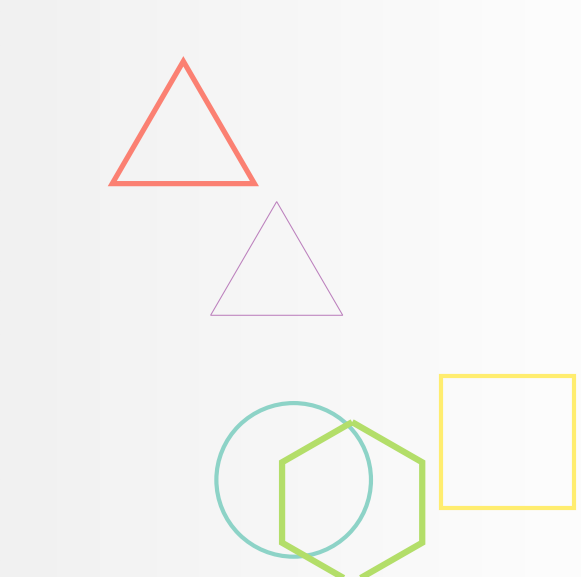[{"shape": "circle", "thickness": 2, "radius": 0.66, "center": [0.505, 0.168]}, {"shape": "triangle", "thickness": 2.5, "radius": 0.71, "center": [0.315, 0.752]}, {"shape": "hexagon", "thickness": 3, "radius": 0.7, "center": [0.606, 0.129]}, {"shape": "triangle", "thickness": 0.5, "radius": 0.66, "center": [0.476, 0.519]}, {"shape": "square", "thickness": 2, "radius": 0.57, "center": [0.873, 0.234]}]